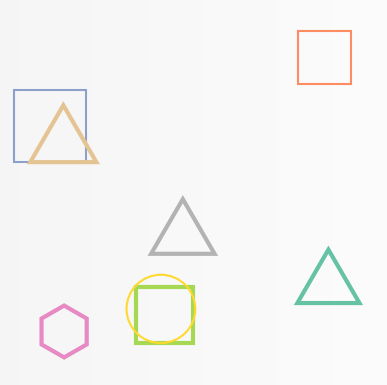[{"shape": "triangle", "thickness": 3, "radius": 0.46, "center": [0.847, 0.259]}, {"shape": "square", "thickness": 1.5, "radius": 0.34, "center": [0.837, 0.85]}, {"shape": "square", "thickness": 1.5, "radius": 0.47, "center": [0.128, 0.673]}, {"shape": "hexagon", "thickness": 3, "radius": 0.34, "center": [0.165, 0.139]}, {"shape": "square", "thickness": 3, "radius": 0.37, "center": [0.423, 0.181]}, {"shape": "circle", "thickness": 1.5, "radius": 0.44, "center": [0.415, 0.198]}, {"shape": "triangle", "thickness": 3, "radius": 0.49, "center": [0.163, 0.628]}, {"shape": "triangle", "thickness": 3, "radius": 0.47, "center": [0.472, 0.388]}]